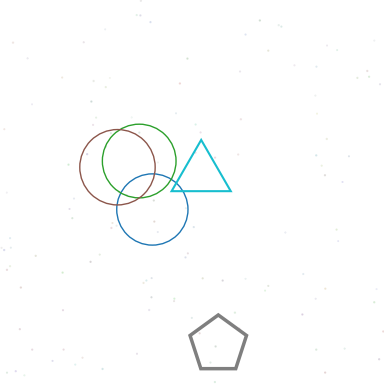[{"shape": "circle", "thickness": 1, "radius": 0.46, "center": [0.396, 0.456]}, {"shape": "circle", "thickness": 1, "radius": 0.48, "center": [0.362, 0.582]}, {"shape": "circle", "thickness": 1, "radius": 0.49, "center": [0.305, 0.566]}, {"shape": "pentagon", "thickness": 2.5, "radius": 0.39, "center": [0.567, 0.105]}, {"shape": "triangle", "thickness": 1.5, "radius": 0.44, "center": [0.523, 0.548]}]